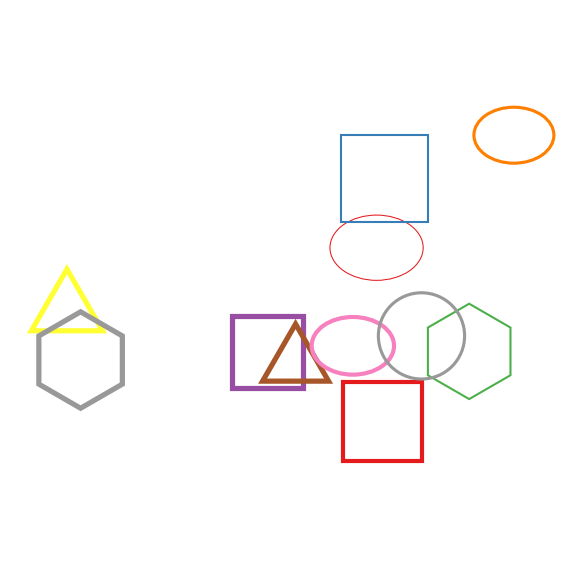[{"shape": "square", "thickness": 2, "radius": 0.34, "center": [0.663, 0.269]}, {"shape": "oval", "thickness": 0.5, "radius": 0.4, "center": [0.652, 0.57]}, {"shape": "square", "thickness": 1, "radius": 0.38, "center": [0.666, 0.69]}, {"shape": "hexagon", "thickness": 1, "radius": 0.41, "center": [0.812, 0.391]}, {"shape": "square", "thickness": 2.5, "radius": 0.31, "center": [0.463, 0.39]}, {"shape": "oval", "thickness": 1.5, "radius": 0.35, "center": [0.89, 0.765]}, {"shape": "triangle", "thickness": 2.5, "radius": 0.36, "center": [0.116, 0.462]}, {"shape": "triangle", "thickness": 2.5, "radius": 0.33, "center": [0.512, 0.372]}, {"shape": "oval", "thickness": 2, "radius": 0.36, "center": [0.611, 0.4]}, {"shape": "circle", "thickness": 1.5, "radius": 0.37, "center": [0.73, 0.417]}, {"shape": "hexagon", "thickness": 2.5, "radius": 0.42, "center": [0.14, 0.376]}]